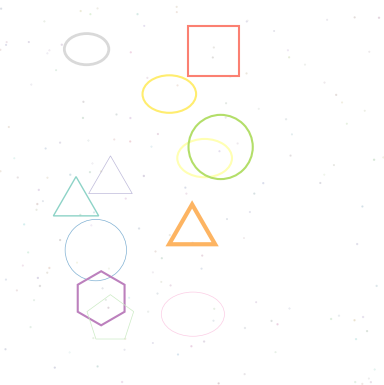[{"shape": "triangle", "thickness": 1, "radius": 0.34, "center": [0.197, 0.473]}, {"shape": "oval", "thickness": 1.5, "radius": 0.36, "center": [0.531, 0.589]}, {"shape": "triangle", "thickness": 0.5, "radius": 0.33, "center": [0.287, 0.53]}, {"shape": "square", "thickness": 1.5, "radius": 0.33, "center": [0.554, 0.867]}, {"shape": "circle", "thickness": 0.5, "radius": 0.4, "center": [0.249, 0.35]}, {"shape": "triangle", "thickness": 3, "radius": 0.35, "center": [0.499, 0.4]}, {"shape": "circle", "thickness": 1.5, "radius": 0.42, "center": [0.573, 0.618]}, {"shape": "oval", "thickness": 0.5, "radius": 0.41, "center": [0.501, 0.184]}, {"shape": "oval", "thickness": 2, "radius": 0.29, "center": [0.225, 0.872]}, {"shape": "hexagon", "thickness": 1.5, "radius": 0.35, "center": [0.263, 0.225]}, {"shape": "pentagon", "thickness": 0.5, "radius": 0.32, "center": [0.287, 0.171]}, {"shape": "oval", "thickness": 1.5, "radius": 0.35, "center": [0.44, 0.756]}]